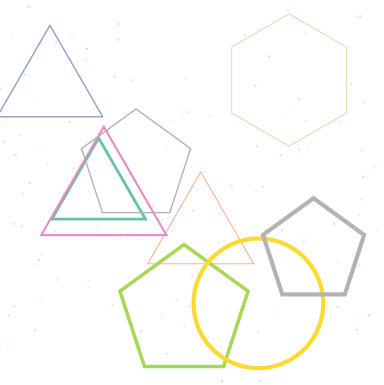[{"shape": "triangle", "thickness": 2, "radius": 0.7, "center": [0.256, 0.501]}, {"shape": "triangle", "thickness": 0.5, "radius": 0.8, "center": [0.521, 0.394]}, {"shape": "triangle", "thickness": 1, "radius": 0.79, "center": [0.13, 0.776]}, {"shape": "triangle", "thickness": 1.5, "radius": 0.94, "center": [0.27, 0.483]}, {"shape": "pentagon", "thickness": 2.5, "radius": 0.87, "center": [0.478, 0.19]}, {"shape": "circle", "thickness": 3, "radius": 0.84, "center": [0.671, 0.212]}, {"shape": "hexagon", "thickness": 0.5, "radius": 0.86, "center": [0.751, 0.792]}, {"shape": "pentagon", "thickness": 3, "radius": 0.69, "center": [0.814, 0.347]}, {"shape": "pentagon", "thickness": 1, "radius": 0.74, "center": [0.354, 0.568]}]